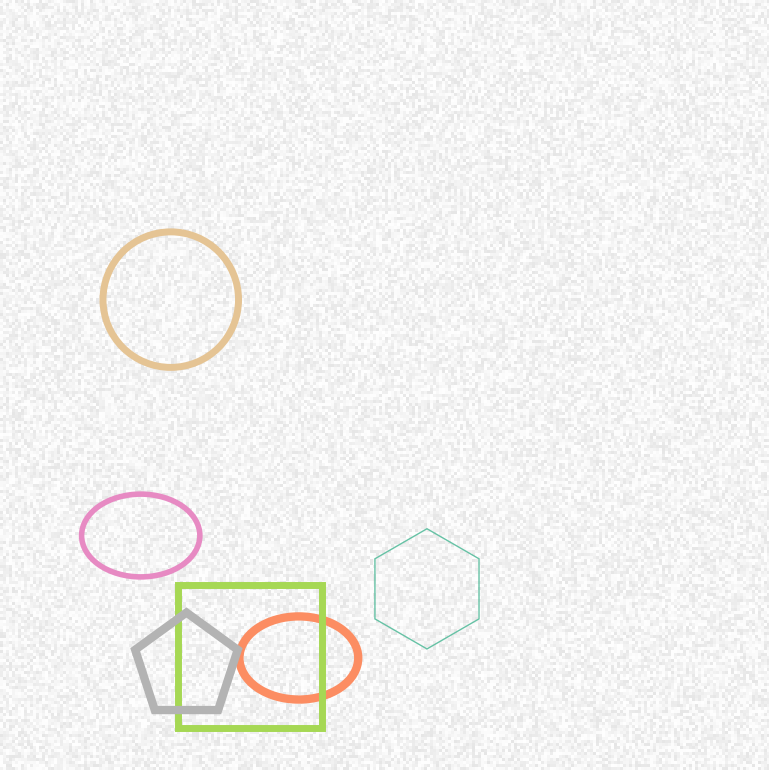[{"shape": "hexagon", "thickness": 0.5, "radius": 0.39, "center": [0.555, 0.235]}, {"shape": "oval", "thickness": 3, "radius": 0.39, "center": [0.388, 0.145]}, {"shape": "oval", "thickness": 2, "radius": 0.38, "center": [0.183, 0.305]}, {"shape": "square", "thickness": 2.5, "radius": 0.47, "center": [0.325, 0.148]}, {"shape": "circle", "thickness": 2.5, "radius": 0.44, "center": [0.222, 0.611]}, {"shape": "pentagon", "thickness": 3, "radius": 0.35, "center": [0.242, 0.135]}]